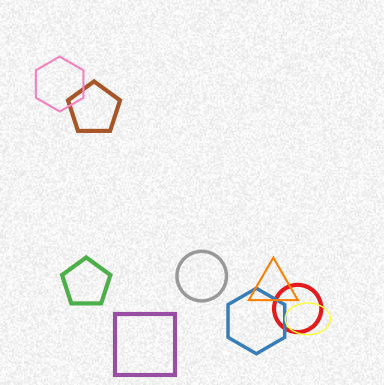[{"shape": "circle", "thickness": 3, "radius": 0.31, "center": [0.773, 0.199]}, {"shape": "hexagon", "thickness": 2.5, "radius": 0.43, "center": [0.666, 0.166]}, {"shape": "pentagon", "thickness": 3, "radius": 0.33, "center": [0.224, 0.265]}, {"shape": "square", "thickness": 3, "radius": 0.39, "center": [0.376, 0.105]}, {"shape": "triangle", "thickness": 1.5, "radius": 0.37, "center": [0.71, 0.257]}, {"shape": "oval", "thickness": 1, "radius": 0.29, "center": [0.8, 0.172]}, {"shape": "pentagon", "thickness": 3, "radius": 0.36, "center": [0.244, 0.718]}, {"shape": "hexagon", "thickness": 1.5, "radius": 0.36, "center": [0.155, 0.782]}, {"shape": "circle", "thickness": 2.5, "radius": 0.32, "center": [0.524, 0.283]}]